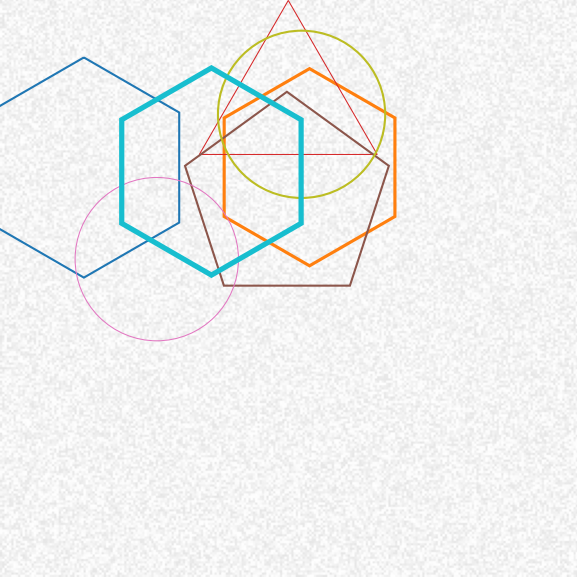[{"shape": "hexagon", "thickness": 1, "radius": 0.95, "center": [0.145, 0.709]}, {"shape": "hexagon", "thickness": 1.5, "radius": 0.85, "center": [0.536, 0.71]}, {"shape": "triangle", "thickness": 0.5, "radius": 0.89, "center": [0.499, 0.821]}, {"shape": "pentagon", "thickness": 1, "radius": 0.93, "center": [0.497, 0.655]}, {"shape": "circle", "thickness": 0.5, "radius": 0.71, "center": [0.271, 0.55]}, {"shape": "circle", "thickness": 1, "radius": 0.72, "center": [0.522, 0.801]}, {"shape": "hexagon", "thickness": 2.5, "radius": 0.9, "center": [0.366, 0.702]}]